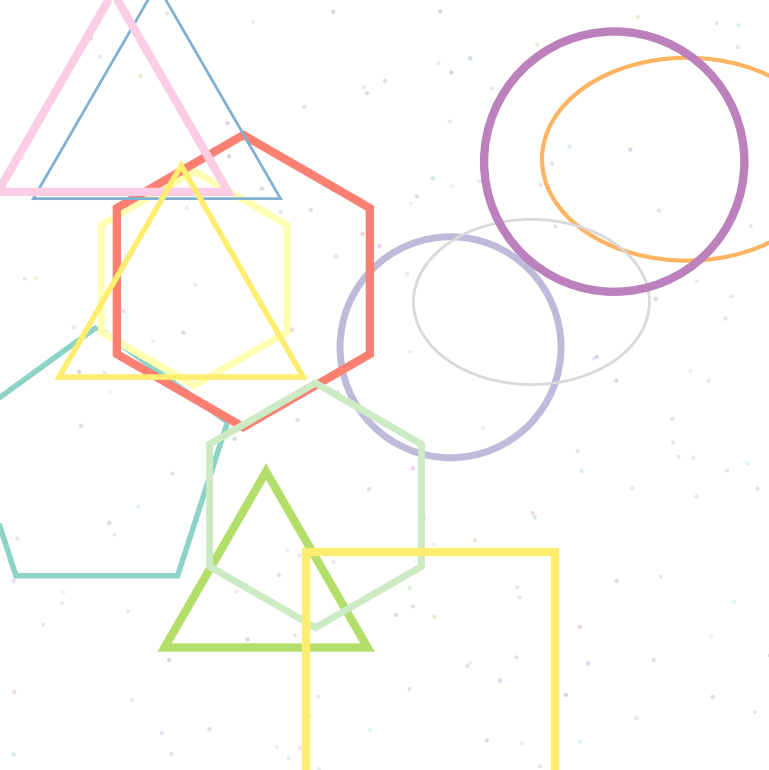[{"shape": "pentagon", "thickness": 2, "radius": 0.89, "center": [0.126, 0.397]}, {"shape": "hexagon", "thickness": 2.5, "radius": 0.7, "center": [0.252, 0.638]}, {"shape": "circle", "thickness": 2.5, "radius": 0.72, "center": [0.585, 0.549]}, {"shape": "hexagon", "thickness": 3, "radius": 0.95, "center": [0.316, 0.635]}, {"shape": "triangle", "thickness": 1, "radius": 0.93, "center": [0.204, 0.835]}, {"shape": "oval", "thickness": 1.5, "radius": 0.94, "center": [0.892, 0.793]}, {"shape": "triangle", "thickness": 3, "radius": 0.76, "center": [0.346, 0.235]}, {"shape": "triangle", "thickness": 3, "radius": 0.86, "center": [0.147, 0.837]}, {"shape": "oval", "thickness": 1, "radius": 0.77, "center": [0.69, 0.608]}, {"shape": "circle", "thickness": 3, "radius": 0.85, "center": [0.798, 0.79]}, {"shape": "hexagon", "thickness": 2.5, "radius": 0.79, "center": [0.41, 0.344]}, {"shape": "triangle", "thickness": 2, "radius": 0.92, "center": [0.235, 0.602]}, {"shape": "square", "thickness": 3, "radius": 0.81, "center": [0.56, 0.121]}]